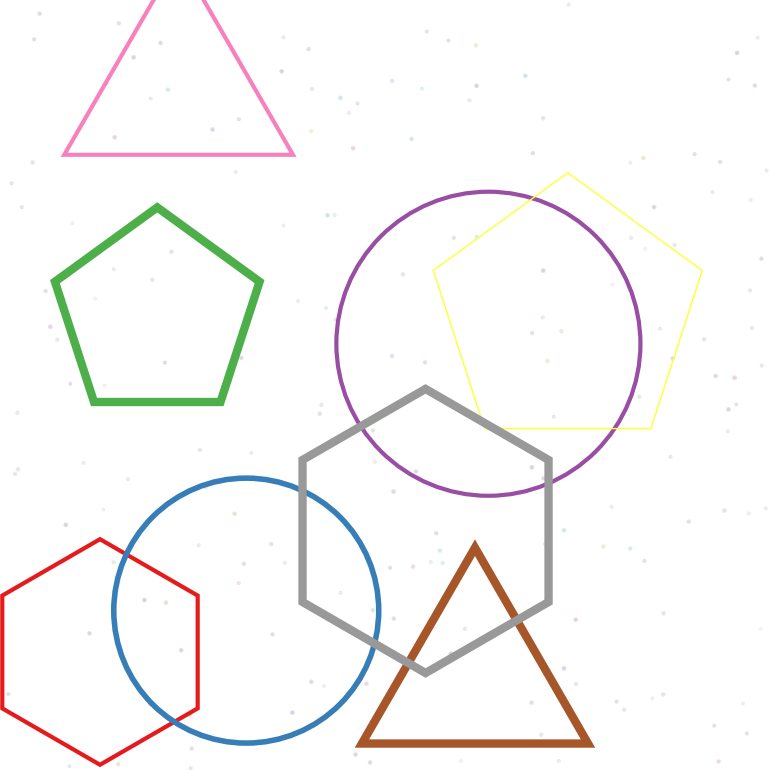[{"shape": "hexagon", "thickness": 1.5, "radius": 0.73, "center": [0.13, 0.153]}, {"shape": "circle", "thickness": 2, "radius": 0.86, "center": [0.32, 0.207]}, {"shape": "pentagon", "thickness": 3, "radius": 0.7, "center": [0.204, 0.591]}, {"shape": "circle", "thickness": 1.5, "radius": 0.99, "center": [0.634, 0.554]}, {"shape": "pentagon", "thickness": 0.5, "radius": 0.92, "center": [0.737, 0.592]}, {"shape": "triangle", "thickness": 3, "radius": 0.85, "center": [0.617, 0.119]}, {"shape": "triangle", "thickness": 1.5, "radius": 0.86, "center": [0.232, 0.885]}, {"shape": "hexagon", "thickness": 3, "radius": 0.92, "center": [0.553, 0.31]}]